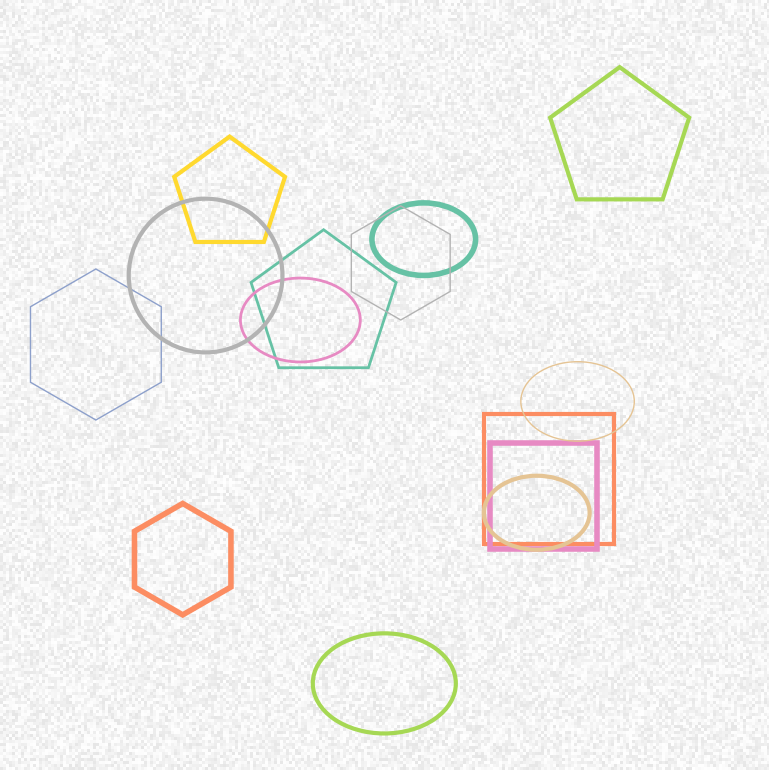[{"shape": "pentagon", "thickness": 1, "radius": 0.5, "center": [0.42, 0.603]}, {"shape": "oval", "thickness": 2, "radius": 0.34, "center": [0.55, 0.689]}, {"shape": "square", "thickness": 1.5, "radius": 0.42, "center": [0.713, 0.378]}, {"shape": "hexagon", "thickness": 2, "radius": 0.36, "center": [0.237, 0.274]}, {"shape": "hexagon", "thickness": 0.5, "radius": 0.49, "center": [0.125, 0.553]}, {"shape": "square", "thickness": 2, "radius": 0.35, "center": [0.706, 0.356]}, {"shape": "oval", "thickness": 1, "radius": 0.39, "center": [0.39, 0.584]}, {"shape": "pentagon", "thickness": 1.5, "radius": 0.47, "center": [0.805, 0.818]}, {"shape": "oval", "thickness": 1.5, "radius": 0.46, "center": [0.499, 0.112]}, {"shape": "pentagon", "thickness": 1.5, "radius": 0.38, "center": [0.298, 0.747]}, {"shape": "oval", "thickness": 1.5, "radius": 0.34, "center": [0.697, 0.334]}, {"shape": "oval", "thickness": 0.5, "radius": 0.37, "center": [0.75, 0.479]}, {"shape": "hexagon", "thickness": 0.5, "radius": 0.37, "center": [0.52, 0.659]}, {"shape": "circle", "thickness": 1.5, "radius": 0.5, "center": [0.267, 0.642]}]